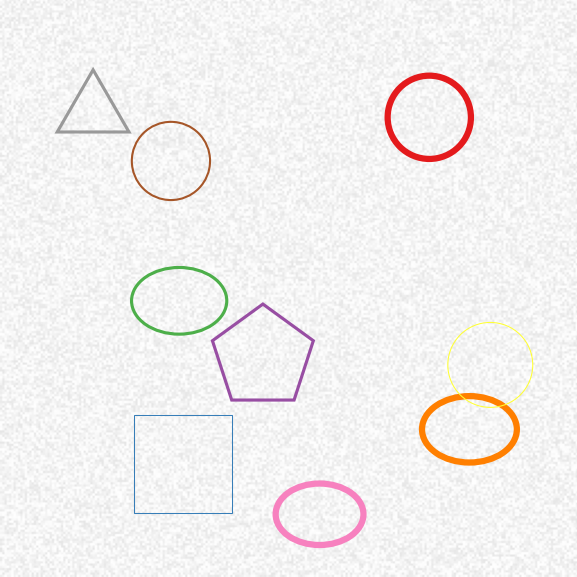[{"shape": "circle", "thickness": 3, "radius": 0.36, "center": [0.743, 0.796]}, {"shape": "square", "thickness": 0.5, "radius": 0.42, "center": [0.317, 0.196]}, {"shape": "oval", "thickness": 1.5, "radius": 0.41, "center": [0.31, 0.478]}, {"shape": "pentagon", "thickness": 1.5, "radius": 0.46, "center": [0.455, 0.381]}, {"shape": "oval", "thickness": 3, "radius": 0.41, "center": [0.813, 0.256]}, {"shape": "circle", "thickness": 0.5, "radius": 0.37, "center": [0.849, 0.367]}, {"shape": "circle", "thickness": 1, "radius": 0.34, "center": [0.296, 0.72]}, {"shape": "oval", "thickness": 3, "radius": 0.38, "center": [0.553, 0.109]}, {"shape": "triangle", "thickness": 1.5, "radius": 0.36, "center": [0.161, 0.806]}]